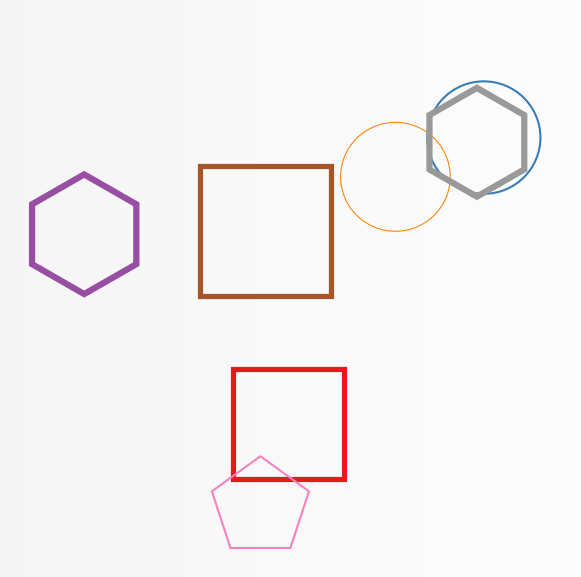[{"shape": "square", "thickness": 2.5, "radius": 0.48, "center": [0.496, 0.265]}, {"shape": "circle", "thickness": 1, "radius": 0.49, "center": [0.832, 0.761]}, {"shape": "hexagon", "thickness": 3, "radius": 0.52, "center": [0.145, 0.594]}, {"shape": "circle", "thickness": 0.5, "radius": 0.47, "center": [0.68, 0.693]}, {"shape": "square", "thickness": 2.5, "radius": 0.56, "center": [0.457, 0.599]}, {"shape": "pentagon", "thickness": 1, "radius": 0.44, "center": [0.448, 0.121]}, {"shape": "hexagon", "thickness": 3, "radius": 0.47, "center": [0.82, 0.753]}]